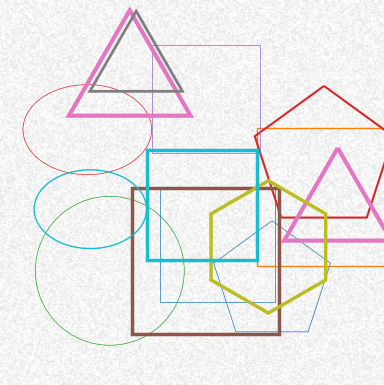[{"shape": "pentagon", "thickness": 0.5, "radius": 0.8, "center": [0.707, 0.267]}, {"shape": "square", "thickness": 0.5, "radius": 0.75, "center": [0.564, 0.364]}, {"shape": "square", "thickness": 1, "radius": 0.9, "center": [0.847, 0.488]}, {"shape": "circle", "thickness": 0.5, "radius": 0.97, "center": [0.285, 0.297]}, {"shape": "pentagon", "thickness": 1.5, "radius": 0.95, "center": [0.842, 0.588]}, {"shape": "oval", "thickness": 0.5, "radius": 0.84, "center": [0.227, 0.663]}, {"shape": "square", "thickness": 0.5, "radius": 0.7, "center": [0.534, 0.743]}, {"shape": "square", "thickness": 2.5, "radius": 0.95, "center": [0.533, 0.322]}, {"shape": "triangle", "thickness": 3, "radius": 0.91, "center": [0.337, 0.791]}, {"shape": "triangle", "thickness": 3, "radius": 0.8, "center": [0.877, 0.455]}, {"shape": "triangle", "thickness": 2, "radius": 0.69, "center": [0.354, 0.832]}, {"shape": "hexagon", "thickness": 2.5, "radius": 0.86, "center": [0.697, 0.359]}, {"shape": "square", "thickness": 2.5, "radius": 0.72, "center": [0.525, 0.468]}, {"shape": "oval", "thickness": 1, "radius": 0.73, "center": [0.235, 0.457]}]